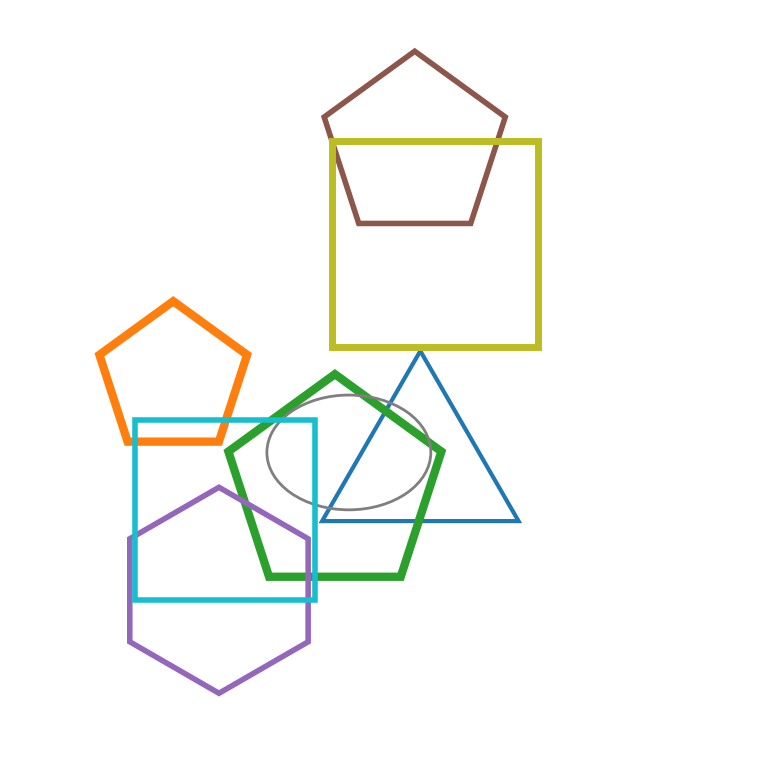[{"shape": "triangle", "thickness": 1.5, "radius": 0.74, "center": [0.546, 0.397]}, {"shape": "pentagon", "thickness": 3, "radius": 0.5, "center": [0.225, 0.508]}, {"shape": "pentagon", "thickness": 3, "radius": 0.73, "center": [0.435, 0.369]}, {"shape": "hexagon", "thickness": 2, "radius": 0.67, "center": [0.284, 0.233]}, {"shape": "pentagon", "thickness": 2, "radius": 0.62, "center": [0.539, 0.81]}, {"shape": "oval", "thickness": 1, "radius": 0.53, "center": [0.453, 0.412]}, {"shape": "square", "thickness": 2.5, "radius": 0.67, "center": [0.565, 0.683]}, {"shape": "square", "thickness": 2, "radius": 0.59, "center": [0.293, 0.338]}]